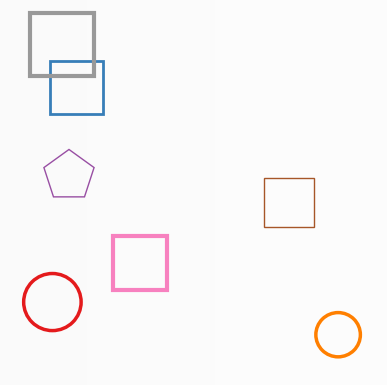[{"shape": "circle", "thickness": 2.5, "radius": 0.37, "center": [0.135, 0.215]}, {"shape": "square", "thickness": 2, "radius": 0.34, "center": [0.197, 0.773]}, {"shape": "pentagon", "thickness": 1, "radius": 0.34, "center": [0.178, 0.544]}, {"shape": "circle", "thickness": 2.5, "radius": 0.29, "center": [0.873, 0.131]}, {"shape": "square", "thickness": 1, "radius": 0.32, "center": [0.746, 0.474]}, {"shape": "square", "thickness": 3, "radius": 0.35, "center": [0.362, 0.317]}, {"shape": "square", "thickness": 3, "radius": 0.41, "center": [0.161, 0.884]}]